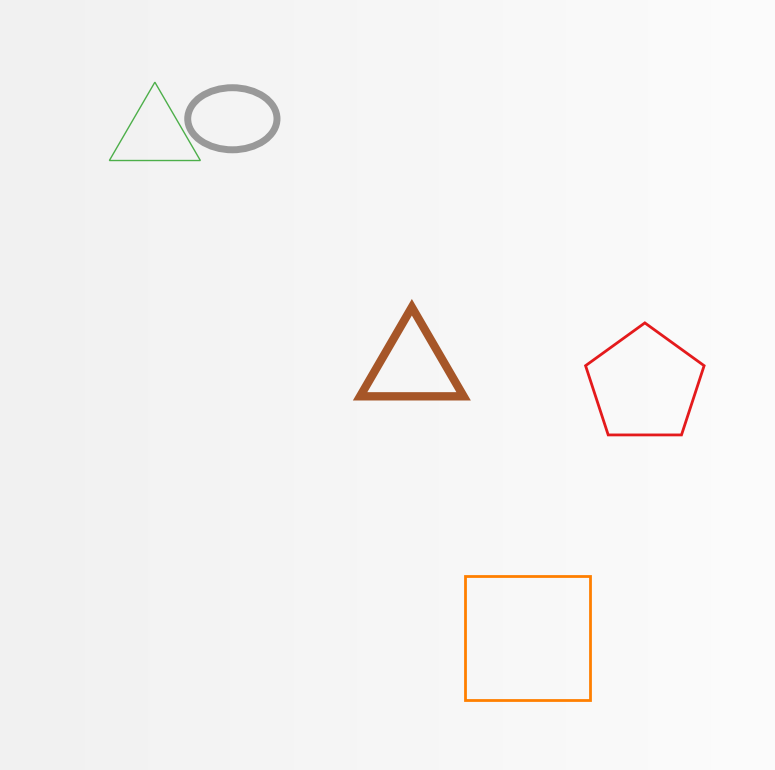[{"shape": "pentagon", "thickness": 1, "radius": 0.4, "center": [0.832, 0.5]}, {"shape": "triangle", "thickness": 0.5, "radius": 0.34, "center": [0.2, 0.825]}, {"shape": "square", "thickness": 1, "radius": 0.4, "center": [0.681, 0.171]}, {"shape": "triangle", "thickness": 3, "radius": 0.39, "center": [0.531, 0.524]}, {"shape": "oval", "thickness": 2.5, "radius": 0.29, "center": [0.3, 0.846]}]